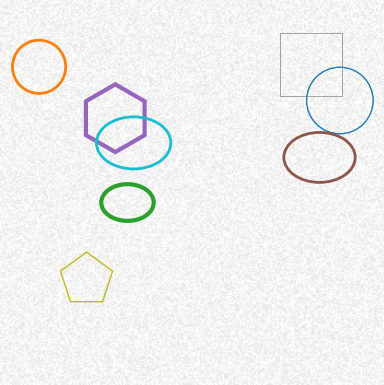[{"shape": "circle", "thickness": 1, "radius": 0.43, "center": [0.883, 0.739]}, {"shape": "circle", "thickness": 2, "radius": 0.35, "center": [0.102, 0.826]}, {"shape": "oval", "thickness": 3, "radius": 0.34, "center": [0.331, 0.474]}, {"shape": "hexagon", "thickness": 3, "radius": 0.44, "center": [0.299, 0.693]}, {"shape": "oval", "thickness": 2, "radius": 0.46, "center": [0.83, 0.591]}, {"shape": "square", "thickness": 0.5, "radius": 0.41, "center": [0.808, 0.831]}, {"shape": "pentagon", "thickness": 1, "radius": 0.36, "center": [0.225, 0.274]}, {"shape": "oval", "thickness": 2, "radius": 0.48, "center": [0.347, 0.629]}]